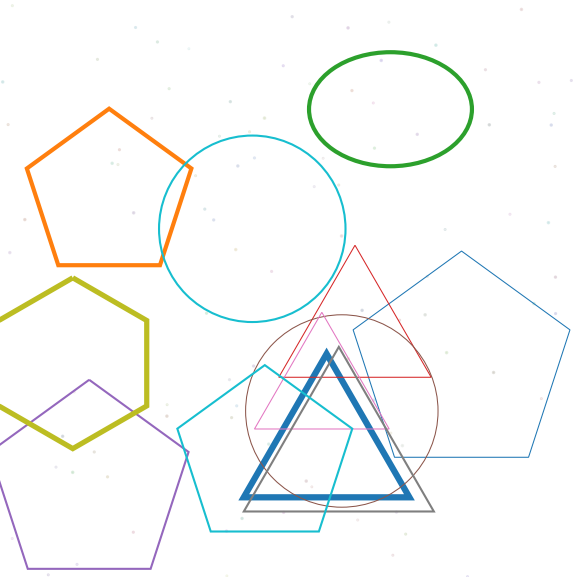[{"shape": "pentagon", "thickness": 0.5, "radius": 0.99, "center": [0.799, 0.367]}, {"shape": "triangle", "thickness": 3, "radius": 0.83, "center": [0.566, 0.221]}, {"shape": "pentagon", "thickness": 2, "radius": 0.75, "center": [0.189, 0.661]}, {"shape": "oval", "thickness": 2, "radius": 0.71, "center": [0.676, 0.81]}, {"shape": "triangle", "thickness": 0.5, "radius": 0.76, "center": [0.615, 0.422]}, {"shape": "pentagon", "thickness": 1, "radius": 0.9, "center": [0.154, 0.161]}, {"shape": "circle", "thickness": 0.5, "radius": 0.83, "center": [0.592, 0.287]}, {"shape": "triangle", "thickness": 0.5, "radius": 0.67, "center": [0.557, 0.324]}, {"shape": "triangle", "thickness": 1, "radius": 0.95, "center": [0.587, 0.208]}, {"shape": "hexagon", "thickness": 2.5, "radius": 0.74, "center": [0.126, 0.37]}, {"shape": "circle", "thickness": 1, "radius": 0.81, "center": [0.437, 0.603]}, {"shape": "pentagon", "thickness": 1, "radius": 0.8, "center": [0.459, 0.208]}]